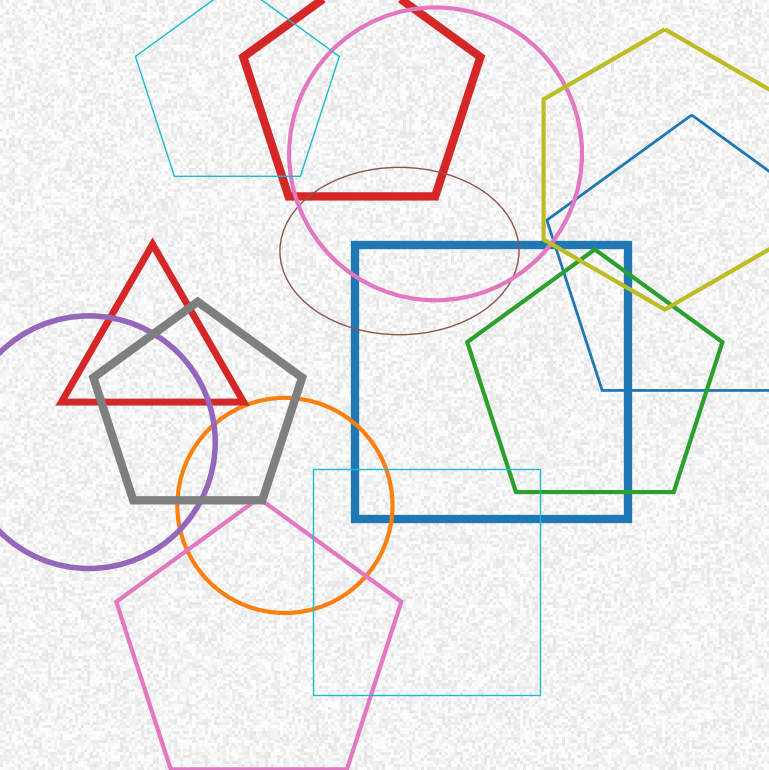[{"shape": "square", "thickness": 3, "radius": 0.89, "center": [0.638, 0.504]}, {"shape": "pentagon", "thickness": 1, "radius": 0.99, "center": [0.898, 0.653]}, {"shape": "circle", "thickness": 1.5, "radius": 0.7, "center": [0.37, 0.344]}, {"shape": "pentagon", "thickness": 1.5, "radius": 0.87, "center": [0.772, 0.502]}, {"shape": "pentagon", "thickness": 3, "radius": 0.81, "center": [0.47, 0.876]}, {"shape": "triangle", "thickness": 2.5, "radius": 0.68, "center": [0.198, 0.546]}, {"shape": "circle", "thickness": 2, "radius": 0.82, "center": [0.115, 0.426]}, {"shape": "oval", "thickness": 0.5, "radius": 0.78, "center": [0.519, 0.674]}, {"shape": "circle", "thickness": 1.5, "radius": 0.95, "center": [0.566, 0.8]}, {"shape": "pentagon", "thickness": 1.5, "radius": 0.97, "center": [0.336, 0.158]}, {"shape": "pentagon", "thickness": 3, "radius": 0.71, "center": [0.257, 0.466]}, {"shape": "hexagon", "thickness": 1.5, "radius": 0.91, "center": [0.864, 0.78]}, {"shape": "square", "thickness": 0.5, "radius": 0.73, "center": [0.554, 0.245]}, {"shape": "pentagon", "thickness": 0.5, "radius": 0.7, "center": [0.308, 0.884]}]